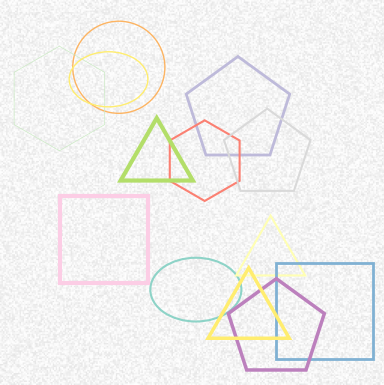[{"shape": "oval", "thickness": 1.5, "radius": 0.59, "center": [0.509, 0.248]}, {"shape": "triangle", "thickness": 1.5, "radius": 0.52, "center": [0.703, 0.336]}, {"shape": "pentagon", "thickness": 2, "radius": 0.71, "center": [0.618, 0.712]}, {"shape": "hexagon", "thickness": 1.5, "radius": 0.52, "center": [0.532, 0.583]}, {"shape": "square", "thickness": 2, "radius": 0.62, "center": [0.843, 0.193]}, {"shape": "circle", "thickness": 1, "radius": 0.6, "center": [0.309, 0.825]}, {"shape": "triangle", "thickness": 3, "radius": 0.54, "center": [0.407, 0.585]}, {"shape": "square", "thickness": 3, "radius": 0.57, "center": [0.27, 0.378]}, {"shape": "pentagon", "thickness": 1.5, "radius": 0.59, "center": [0.694, 0.6]}, {"shape": "pentagon", "thickness": 2.5, "radius": 0.66, "center": [0.718, 0.145]}, {"shape": "hexagon", "thickness": 0.5, "radius": 0.68, "center": [0.154, 0.744]}, {"shape": "triangle", "thickness": 2.5, "radius": 0.61, "center": [0.646, 0.182]}, {"shape": "oval", "thickness": 1, "radius": 0.51, "center": [0.282, 0.794]}]